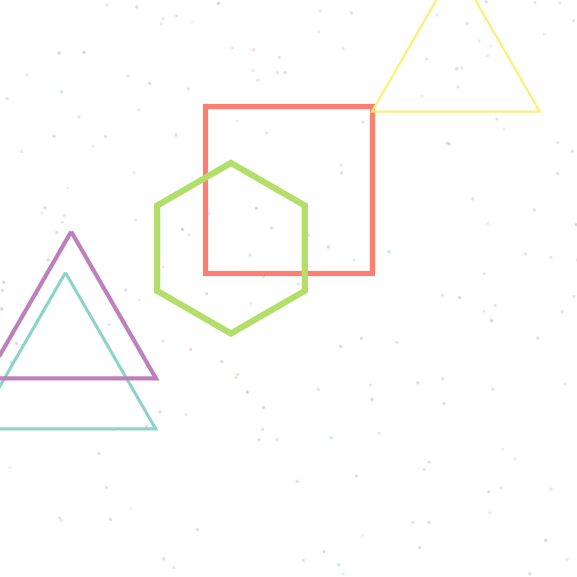[{"shape": "triangle", "thickness": 1.5, "radius": 0.9, "center": [0.113, 0.347]}, {"shape": "square", "thickness": 2.5, "radius": 0.72, "center": [0.499, 0.672]}, {"shape": "hexagon", "thickness": 3, "radius": 0.74, "center": [0.4, 0.569]}, {"shape": "triangle", "thickness": 2, "radius": 0.85, "center": [0.123, 0.429]}, {"shape": "triangle", "thickness": 1, "radius": 0.84, "center": [0.789, 0.89]}]